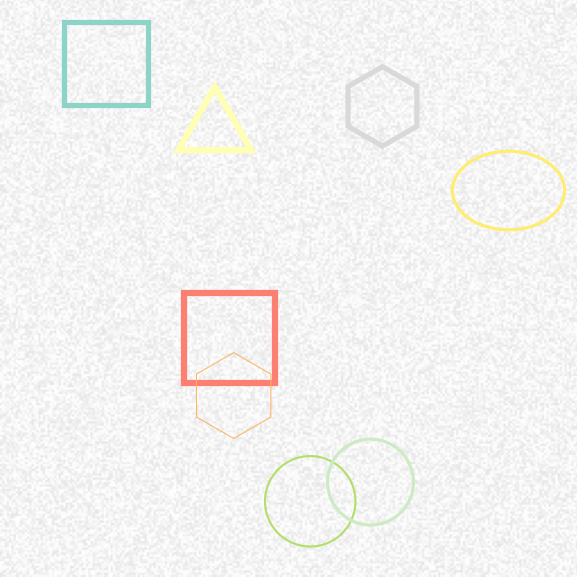[{"shape": "square", "thickness": 2.5, "radius": 0.36, "center": [0.183, 0.89]}, {"shape": "triangle", "thickness": 3, "radius": 0.36, "center": [0.372, 0.776]}, {"shape": "square", "thickness": 3, "radius": 0.39, "center": [0.397, 0.414]}, {"shape": "hexagon", "thickness": 0.5, "radius": 0.37, "center": [0.405, 0.314]}, {"shape": "circle", "thickness": 1, "radius": 0.39, "center": [0.537, 0.131]}, {"shape": "hexagon", "thickness": 2.5, "radius": 0.34, "center": [0.662, 0.815]}, {"shape": "circle", "thickness": 1.5, "radius": 0.37, "center": [0.642, 0.164]}, {"shape": "oval", "thickness": 1.5, "radius": 0.49, "center": [0.881, 0.669]}]